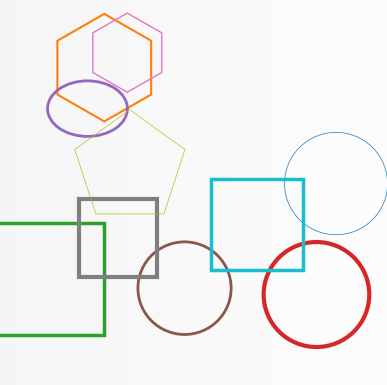[{"shape": "circle", "thickness": 0.5, "radius": 0.66, "center": [0.867, 0.523]}, {"shape": "hexagon", "thickness": 1.5, "radius": 0.7, "center": [0.269, 0.824]}, {"shape": "square", "thickness": 2.5, "radius": 0.73, "center": [0.123, 0.276]}, {"shape": "circle", "thickness": 3, "radius": 0.68, "center": [0.817, 0.235]}, {"shape": "oval", "thickness": 2, "radius": 0.52, "center": [0.226, 0.718]}, {"shape": "circle", "thickness": 2, "radius": 0.6, "center": [0.476, 0.252]}, {"shape": "hexagon", "thickness": 1, "radius": 0.51, "center": [0.329, 0.863]}, {"shape": "square", "thickness": 3, "radius": 0.51, "center": [0.304, 0.381]}, {"shape": "pentagon", "thickness": 0.5, "radius": 0.75, "center": [0.335, 0.565]}, {"shape": "square", "thickness": 2.5, "radius": 0.59, "center": [0.663, 0.418]}]